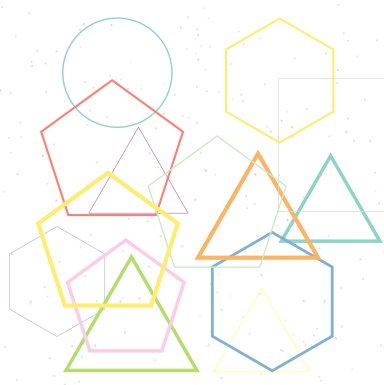[{"shape": "circle", "thickness": 1, "radius": 0.71, "center": [0.305, 0.811]}, {"shape": "triangle", "thickness": 2.5, "radius": 0.74, "center": [0.859, 0.447]}, {"shape": "triangle", "thickness": 1, "radius": 0.72, "center": [0.68, 0.107]}, {"shape": "hexagon", "thickness": 0.5, "radius": 0.71, "center": [0.148, 0.269]}, {"shape": "pentagon", "thickness": 1.5, "radius": 0.97, "center": [0.291, 0.598]}, {"shape": "hexagon", "thickness": 2, "radius": 0.9, "center": [0.707, 0.217]}, {"shape": "triangle", "thickness": 3, "radius": 0.9, "center": [0.67, 0.421]}, {"shape": "triangle", "thickness": 2.5, "radius": 0.98, "center": [0.341, 0.136]}, {"shape": "pentagon", "thickness": 2.5, "radius": 0.8, "center": [0.327, 0.217]}, {"shape": "square", "thickness": 0.5, "radius": 0.87, "center": [0.895, 0.625]}, {"shape": "triangle", "thickness": 0.5, "radius": 0.75, "center": [0.36, 0.521]}, {"shape": "pentagon", "thickness": 1, "radius": 0.94, "center": [0.564, 0.458]}, {"shape": "pentagon", "thickness": 3, "radius": 0.95, "center": [0.28, 0.36]}, {"shape": "hexagon", "thickness": 1.5, "radius": 0.81, "center": [0.726, 0.791]}]